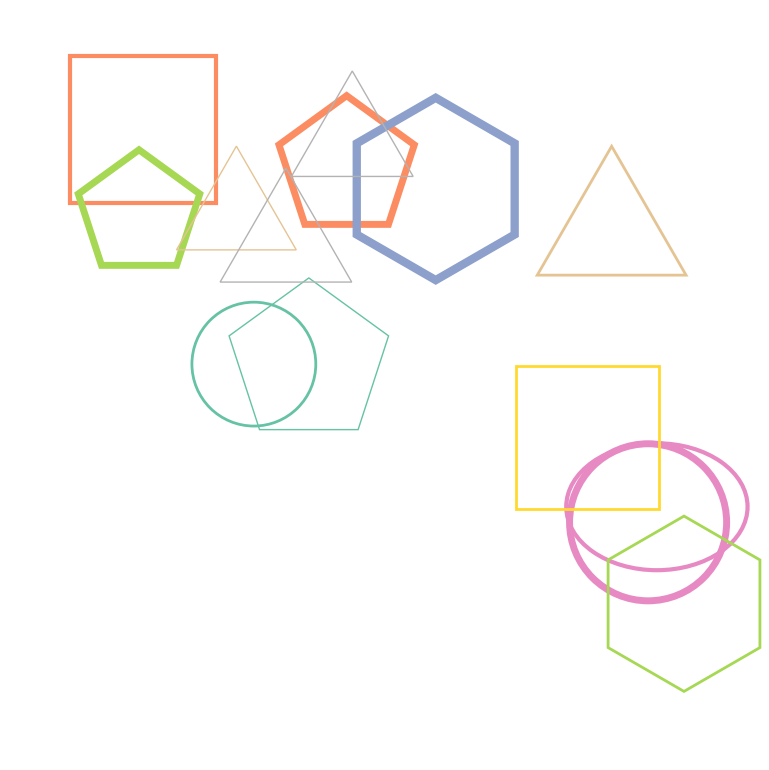[{"shape": "circle", "thickness": 1, "radius": 0.4, "center": [0.33, 0.527]}, {"shape": "pentagon", "thickness": 0.5, "radius": 0.54, "center": [0.401, 0.53]}, {"shape": "square", "thickness": 1.5, "radius": 0.47, "center": [0.186, 0.832]}, {"shape": "pentagon", "thickness": 2.5, "radius": 0.46, "center": [0.45, 0.783]}, {"shape": "hexagon", "thickness": 3, "radius": 0.59, "center": [0.566, 0.755]}, {"shape": "circle", "thickness": 2.5, "radius": 0.51, "center": [0.842, 0.322]}, {"shape": "oval", "thickness": 1.5, "radius": 0.59, "center": [0.853, 0.342]}, {"shape": "pentagon", "thickness": 2.5, "radius": 0.41, "center": [0.181, 0.722]}, {"shape": "hexagon", "thickness": 1, "radius": 0.57, "center": [0.888, 0.216]}, {"shape": "square", "thickness": 1, "radius": 0.47, "center": [0.763, 0.432]}, {"shape": "triangle", "thickness": 0.5, "radius": 0.45, "center": [0.307, 0.72]}, {"shape": "triangle", "thickness": 1, "radius": 0.56, "center": [0.794, 0.698]}, {"shape": "triangle", "thickness": 0.5, "radius": 0.46, "center": [0.457, 0.816]}, {"shape": "triangle", "thickness": 0.5, "radius": 0.49, "center": [0.371, 0.683]}]